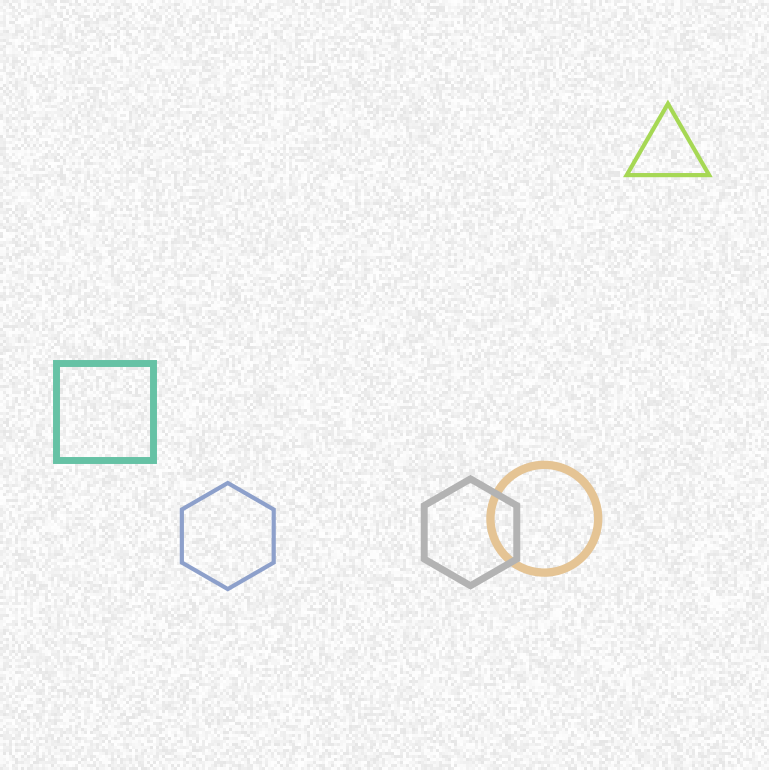[{"shape": "square", "thickness": 2.5, "radius": 0.32, "center": [0.136, 0.466]}, {"shape": "hexagon", "thickness": 1.5, "radius": 0.34, "center": [0.296, 0.304]}, {"shape": "triangle", "thickness": 1.5, "radius": 0.31, "center": [0.867, 0.803]}, {"shape": "circle", "thickness": 3, "radius": 0.35, "center": [0.707, 0.326]}, {"shape": "hexagon", "thickness": 2.5, "radius": 0.35, "center": [0.611, 0.309]}]